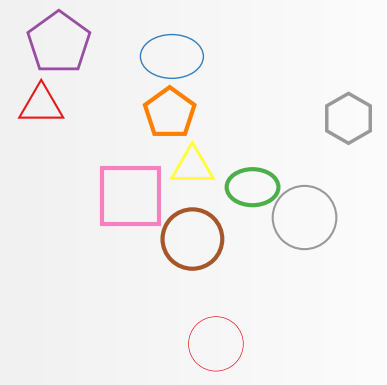[{"shape": "circle", "thickness": 0.5, "radius": 0.35, "center": [0.557, 0.107]}, {"shape": "triangle", "thickness": 1.5, "radius": 0.33, "center": [0.106, 0.727]}, {"shape": "oval", "thickness": 1, "radius": 0.41, "center": [0.444, 0.853]}, {"shape": "oval", "thickness": 3, "radius": 0.33, "center": [0.652, 0.514]}, {"shape": "pentagon", "thickness": 2, "radius": 0.42, "center": [0.152, 0.889]}, {"shape": "pentagon", "thickness": 3, "radius": 0.34, "center": [0.438, 0.707]}, {"shape": "triangle", "thickness": 2, "radius": 0.31, "center": [0.497, 0.568]}, {"shape": "circle", "thickness": 3, "radius": 0.39, "center": [0.497, 0.379]}, {"shape": "square", "thickness": 3, "radius": 0.37, "center": [0.336, 0.491]}, {"shape": "hexagon", "thickness": 2.5, "radius": 0.32, "center": [0.899, 0.693]}, {"shape": "circle", "thickness": 1.5, "radius": 0.41, "center": [0.786, 0.435]}]